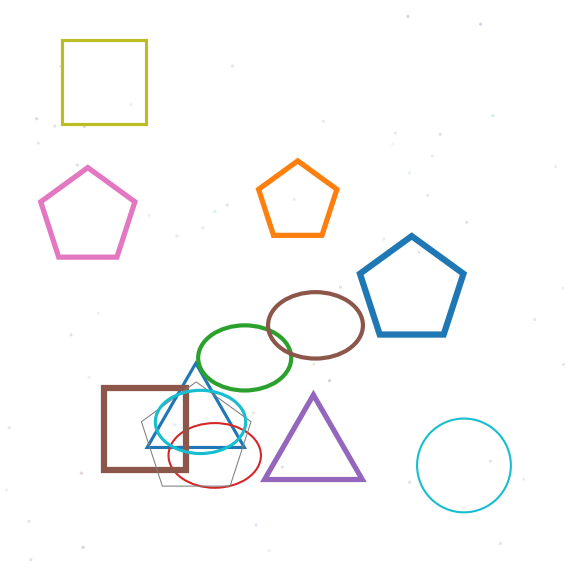[{"shape": "pentagon", "thickness": 3, "radius": 0.47, "center": [0.713, 0.496]}, {"shape": "triangle", "thickness": 1.5, "radius": 0.49, "center": [0.339, 0.273]}, {"shape": "pentagon", "thickness": 2.5, "radius": 0.36, "center": [0.516, 0.649]}, {"shape": "oval", "thickness": 2, "radius": 0.4, "center": [0.424, 0.379]}, {"shape": "oval", "thickness": 1, "radius": 0.4, "center": [0.372, 0.211]}, {"shape": "triangle", "thickness": 2.5, "radius": 0.49, "center": [0.543, 0.218]}, {"shape": "oval", "thickness": 2, "radius": 0.41, "center": [0.546, 0.436]}, {"shape": "square", "thickness": 3, "radius": 0.36, "center": [0.251, 0.257]}, {"shape": "pentagon", "thickness": 2.5, "radius": 0.43, "center": [0.152, 0.623]}, {"shape": "pentagon", "thickness": 0.5, "radius": 0.5, "center": [0.34, 0.238]}, {"shape": "square", "thickness": 1.5, "radius": 0.36, "center": [0.18, 0.857]}, {"shape": "circle", "thickness": 1, "radius": 0.41, "center": [0.803, 0.193]}, {"shape": "oval", "thickness": 1.5, "radius": 0.39, "center": [0.347, 0.269]}]